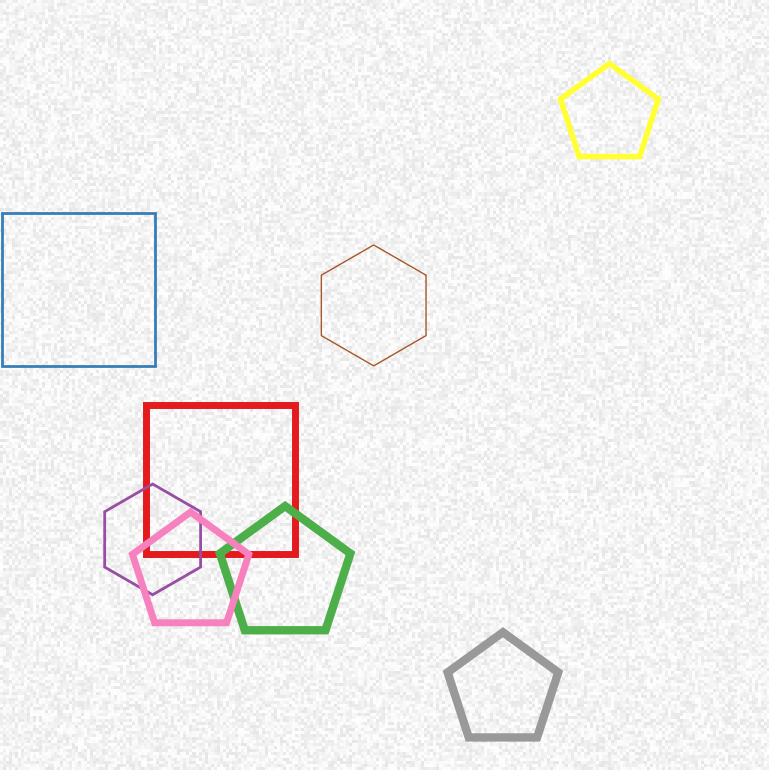[{"shape": "square", "thickness": 2.5, "radius": 0.48, "center": [0.286, 0.377]}, {"shape": "square", "thickness": 1, "radius": 0.5, "center": [0.102, 0.624]}, {"shape": "pentagon", "thickness": 3, "radius": 0.45, "center": [0.37, 0.254]}, {"shape": "hexagon", "thickness": 1, "radius": 0.36, "center": [0.198, 0.299]}, {"shape": "pentagon", "thickness": 2, "radius": 0.33, "center": [0.791, 0.851]}, {"shape": "hexagon", "thickness": 0.5, "radius": 0.39, "center": [0.485, 0.603]}, {"shape": "pentagon", "thickness": 2.5, "radius": 0.4, "center": [0.248, 0.255]}, {"shape": "pentagon", "thickness": 3, "radius": 0.38, "center": [0.653, 0.103]}]